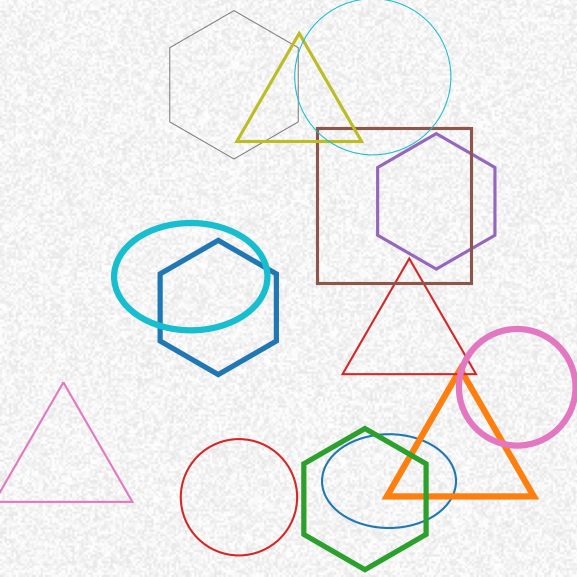[{"shape": "hexagon", "thickness": 2.5, "radius": 0.58, "center": [0.378, 0.467]}, {"shape": "oval", "thickness": 1, "radius": 0.58, "center": [0.674, 0.166]}, {"shape": "triangle", "thickness": 3, "radius": 0.73, "center": [0.797, 0.213]}, {"shape": "hexagon", "thickness": 2.5, "radius": 0.61, "center": [0.632, 0.135]}, {"shape": "triangle", "thickness": 1, "radius": 0.67, "center": [0.709, 0.418]}, {"shape": "circle", "thickness": 1, "radius": 0.5, "center": [0.414, 0.138]}, {"shape": "hexagon", "thickness": 1.5, "radius": 0.59, "center": [0.755, 0.65]}, {"shape": "square", "thickness": 1.5, "radius": 0.67, "center": [0.682, 0.643]}, {"shape": "circle", "thickness": 3, "radius": 0.5, "center": [0.896, 0.329]}, {"shape": "triangle", "thickness": 1, "radius": 0.69, "center": [0.11, 0.199]}, {"shape": "hexagon", "thickness": 0.5, "radius": 0.64, "center": [0.405, 0.852]}, {"shape": "triangle", "thickness": 1.5, "radius": 0.62, "center": [0.518, 0.817]}, {"shape": "oval", "thickness": 3, "radius": 0.66, "center": [0.33, 0.52]}, {"shape": "circle", "thickness": 0.5, "radius": 0.68, "center": [0.646, 0.866]}]